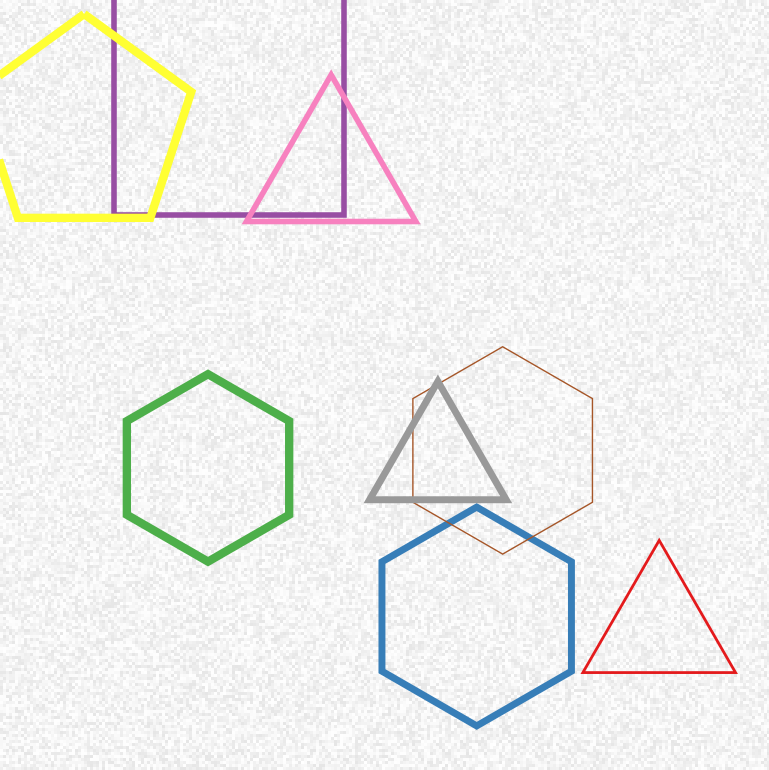[{"shape": "triangle", "thickness": 1, "radius": 0.57, "center": [0.856, 0.184]}, {"shape": "hexagon", "thickness": 2.5, "radius": 0.71, "center": [0.619, 0.199]}, {"shape": "hexagon", "thickness": 3, "radius": 0.61, "center": [0.27, 0.392]}, {"shape": "square", "thickness": 2, "radius": 0.75, "center": [0.297, 0.87]}, {"shape": "pentagon", "thickness": 3, "radius": 0.73, "center": [0.109, 0.835]}, {"shape": "hexagon", "thickness": 0.5, "radius": 0.67, "center": [0.653, 0.415]}, {"shape": "triangle", "thickness": 2, "radius": 0.63, "center": [0.43, 0.776]}, {"shape": "triangle", "thickness": 2.5, "radius": 0.51, "center": [0.569, 0.402]}]